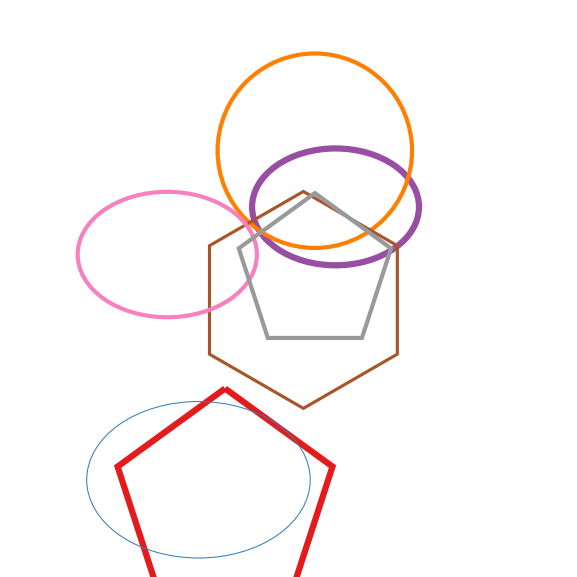[{"shape": "pentagon", "thickness": 3, "radius": 0.98, "center": [0.39, 0.131]}, {"shape": "oval", "thickness": 0.5, "radius": 0.97, "center": [0.344, 0.168]}, {"shape": "oval", "thickness": 3, "radius": 0.72, "center": [0.581, 0.641]}, {"shape": "circle", "thickness": 2, "radius": 0.84, "center": [0.545, 0.738]}, {"shape": "hexagon", "thickness": 1.5, "radius": 0.94, "center": [0.525, 0.48]}, {"shape": "oval", "thickness": 2, "radius": 0.78, "center": [0.29, 0.558]}, {"shape": "pentagon", "thickness": 2, "radius": 0.69, "center": [0.545, 0.526]}]